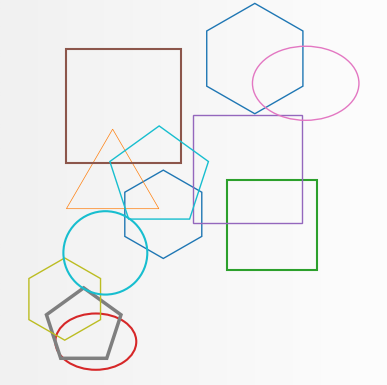[{"shape": "hexagon", "thickness": 1, "radius": 0.72, "center": [0.658, 0.848]}, {"shape": "hexagon", "thickness": 1, "radius": 0.57, "center": [0.421, 0.443]}, {"shape": "triangle", "thickness": 0.5, "radius": 0.69, "center": [0.291, 0.527]}, {"shape": "square", "thickness": 1.5, "radius": 0.58, "center": [0.702, 0.415]}, {"shape": "oval", "thickness": 1.5, "radius": 0.52, "center": [0.247, 0.113]}, {"shape": "square", "thickness": 1, "radius": 0.7, "center": [0.638, 0.561]}, {"shape": "square", "thickness": 1.5, "radius": 0.74, "center": [0.319, 0.724]}, {"shape": "oval", "thickness": 1, "radius": 0.69, "center": [0.789, 0.784]}, {"shape": "pentagon", "thickness": 2.5, "radius": 0.51, "center": [0.216, 0.151]}, {"shape": "hexagon", "thickness": 1, "radius": 0.53, "center": [0.167, 0.223]}, {"shape": "pentagon", "thickness": 1, "radius": 0.67, "center": [0.411, 0.539]}, {"shape": "circle", "thickness": 1.5, "radius": 0.54, "center": [0.272, 0.343]}]